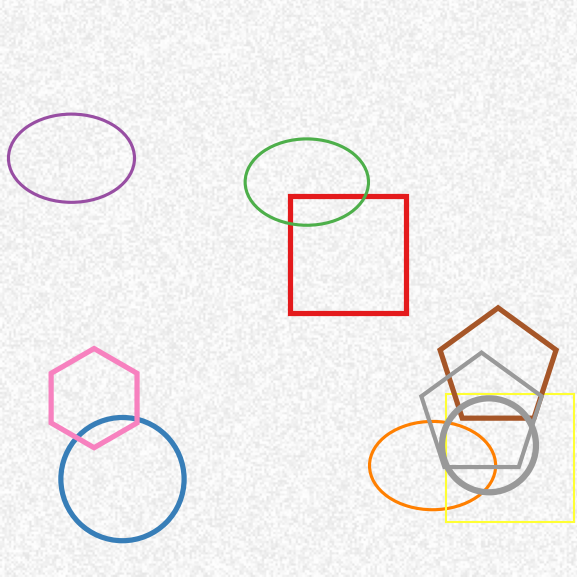[{"shape": "square", "thickness": 2.5, "radius": 0.5, "center": [0.602, 0.559]}, {"shape": "circle", "thickness": 2.5, "radius": 0.53, "center": [0.212, 0.17]}, {"shape": "oval", "thickness": 1.5, "radius": 0.53, "center": [0.531, 0.684]}, {"shape": "oval", "thickness": 1.5, "radius": 0.55, "center": [0.124, 0.725]}, {"shape": "oval", "thickness": 1.5, "radius": 0.55, "center": [0.749, 0.193]}, {"shape": "square", "thickness": 1, "radius": 0.55, "center": [0.884, 0.206]}, {"shape": "pentagon", "thickness": 2.5, "radius": 0.53, "center": [0.862, 0.36]}, {"shape": "hexagon", "thickness": 2.5, "radius": 0.43, "center": [0.163, 0.31]}, {"shape": "pentagon", "thickness": 2, "radius": 0.55, "center": [0.834, 0.279]}, {"shape": "circle", "thickness": 3, "radius": 0.41, "center": [0.847, 0.228]}]